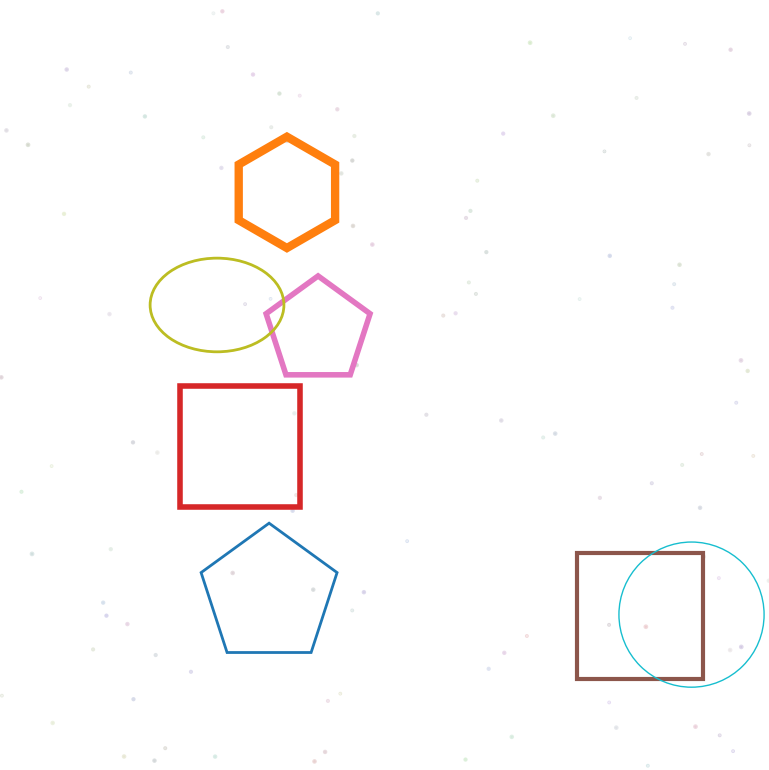[{"shape": "pentagon", "thickness": 1, "radius": 0.46, "center": [0.349, 0.228]}, {"shape": "hexagon", "thickness": 3, "radius": 0.36, "center": [0.373, 0.75]}, {"shape": "square", "thickness": 2, "radius": 0.39, "center": [0.312, 0.42]}, {"shape": "square", "thickness": 1.5, "radius": 0.41, "center": [0.832, 0.2]}, {"shape": "pentagon", "thickness": 2, "radius": 0.35, "center": [0.413, 0.571]}, {"shape": "oval", "thickness": 1, "radius": 0.43, "center": [0.282, 0.604]}, {"shape": "circle", "thickness": 0.5, "radius": 0.47, "center": [0.898, 0.202]}]